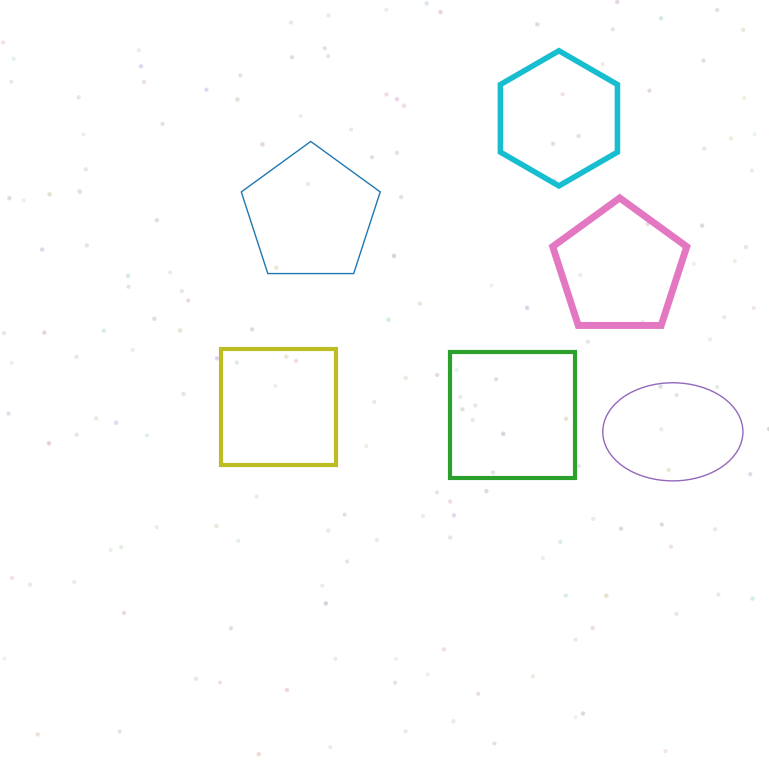[{"shape": "pentagon", "thickness": 0.5, "radius": 0.47, "center": [0.404, 0.721]}, {"shape": "square", "thickness": 1.5, "radius": 0.41, "center": [0.666, 0.461]}, {"shape": "oval", "thickness": 0.5, "radius": 0.46, "center": [0.874, 0.439]}, {"shape": "pentagon", "thickness": 2.5, "radius": 0.46, "center": [0.805, 0.651]}, {"shape": "square", "thickness": 1.5, "radius": 0.38, "center": [0.362, 0.472]}, {"shape": "hexagon", "thickness": 2, "radius": 0.44, "center": [0.726, 0.846]}]